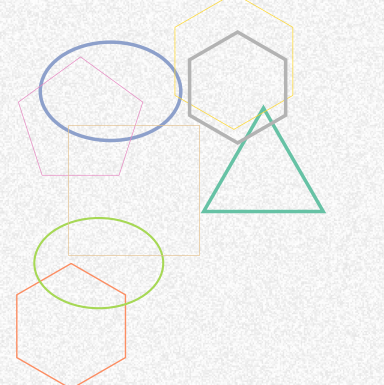[{"shape": "triangle", "thickness": 2.5, "radius": 0.9, "center": [0.684, 0.54]}, {"shape": "hexagon", "thickness": 1, "radius": 0.81, "center": [0.185, 0.153]}, {"shape": "oval", "thickness": 2.5, "radius": 0.91, "center": [0.287, 0.763]}, {"shape": "pentagon", "thickness": 0.5, "radius": 0.85, "center": [0.209, 0.682]}, {"shape": "oval", "thickness": 1.5, "radius": 0.84, "center": [0.257, 0.317]}, {"shape": "hexagon", "thickness": 0.5, "radius": 0.88, "center": [0.608, 0.841]}, {"shape": "square", "thickness": 0.5, "radius": 0.85, "center": [0.347, 0.507]}, {"shape": "hexagon", "thickness": 2.5, "radius": 0.72, "center": [0.617, 0.773]}]